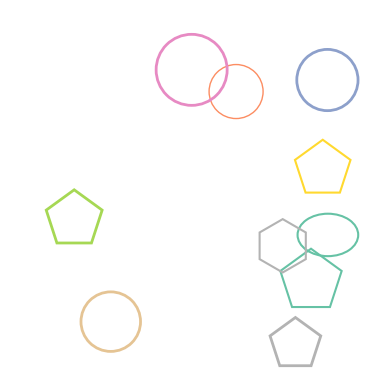[{"shape": "pentagon", "thickness": 1.5, "radius": 0.42, "center": [0.808, 0.27]}, {"shape": "oval", "thickness": 1.5, "radius": 0.39, "center": [0.852, 0.39]}, {"shape": "circle", "thickness": 1, "radius": 0.35, "center": [0.613, 0.762]}, {"shape": "circle", "thickness": 2, "radius": 0.4, "center": [0.85, 0.792]}, {"shape": "circle", "thickness": 2, "radius": 0.46, "center": [0.498, 0.819]}, {"shape": "pentagon", "thickness": 2, "radius": 0.38, "center": [0.193, 0.431]}, {"shape": "pentagon", "thickness": 1.5, "radius": 0.38, "center": [0.838, 0.561]}, {"shape": "circle", "thickness": 2, "radius": 0.39, "center": [0.288, 0.165]}, {"shape": "hexagon", "thickness": 1.5, "radius": 0.35, "center": [0.734, 0.362]}, {"shape": "pentagon", "thickness": 2, "radius": 0.35, "center": [0.767, 0.106]}]